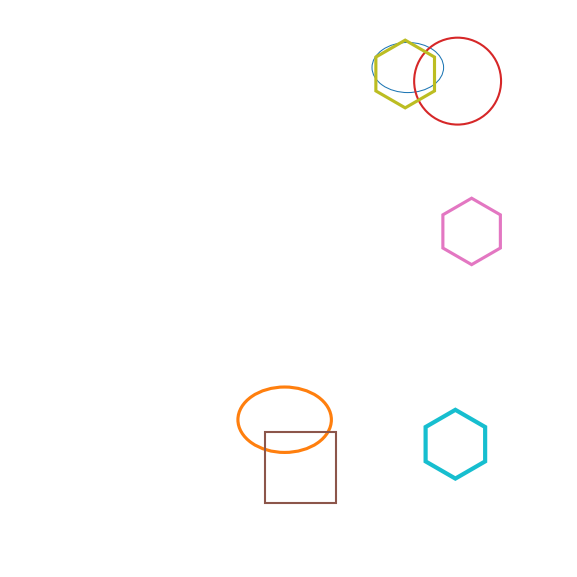[{"shape": "oval", "thickness": 0.5, "radius": 0.31, "center": [0.706, 0.882]}, {"shape": "oval", "thickness": 1.5, "radius": 0.4, "center": [0.493, 0.272]}, {"shape": "circle", "thickness": 1, "radius": 0.38, "center": [0.792, 0.859]}, {"shape": "square", "thickness": 1, "radius": 0.31, "center": [0.52, 0.19]}, {"shape": "hexagon", "thickness": 1.5, "radius": 0.29, "center": [0.817, 0.598]}, {"shape": "hexagon", "thickness": 1.5, "radius": 0.29, "center": [0.702, 0.871]}, {"shape": "hexagon", "thickness": 2, "radius": 0.3, "center": [0.789, 0.23]}]